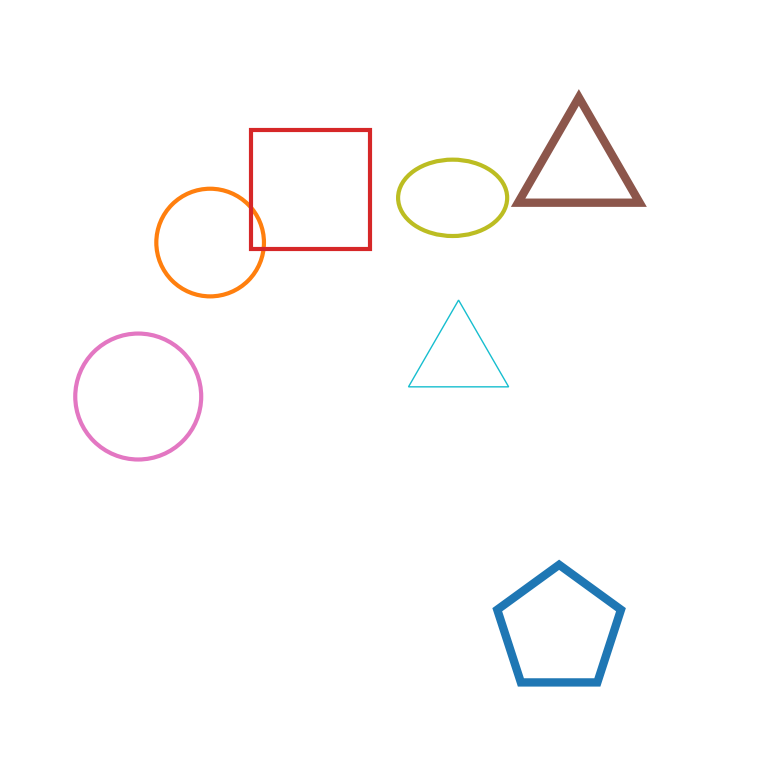[{"shape": "pentagon", "thickness": 3, "radius": 0.42, "center": [0.726, 0.182]}, {"shape": "circle", "thickness": 1.5, "radius": 0.35, "center": [0.273, 0.685]}, {"shape": "square", "thickness": 1.5, "radius": 0.39, "center": [0.403, 0.754]}, {"shape": "triangle", "thickness": 3, "radius": 0.46, "center": [0.752, 0.782]}, {"shape": "circle", "thickness": 1.5, "radius": 0.41, "center": [0.18, 0.485]}, {"shape": "oval", "thickness": 1.5, "radius": 0.35, "center": [0.588, 0.743]}, {"shape": "triangle", "thickness": 0.5, "radius": 0.38, "center": [0.596, 0.535]}]